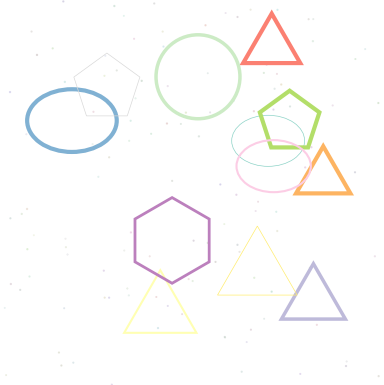[{"shape": "oval", "thickness": 0.5, "radius": 0.47, "center": [0.697, 0.634]}, {"shape": "triangle", "thickness": 1.5, "radius": 0.54, "center": [0.416, 0.19]}, {"shape": "triangle", "thickness": 2.5, "radius": 0.48, "center": [0.814, 0.219]}, {"shape": "triangle", "thickness": 3, "radius": 0.43, "center": [0.706, 0.879]}, {"shape": "oval", "thickness": 3, "radius": 0.58, "center": [0.187, 0.687]}, {"shape": "triangle", "thickness": 3, "radius": 0.41, "center": [0.84, 0.538]}, {"shape": "pentagon", "thickness": 3, "radius": 0.41, "center": [0.752, 0.683]}, {"shape": "oval", "thickness": 1.5, "radius": 0.48, "center": [0.711, 0.568]}, {"shape": "pentagon", "thickness": 0.5, "radius": 0.45, "center": [0.278, 0.772]}, {"shape": "hexagon", "thickness": 2, "radius": 0.56, "center": [0.447, 0.376]}, {"shape": "circle", "thickness": 2.5, "radius": 0.55, "center": [0.514, 0.801]}, {"shape": "triangle", "thickness": 0.5, "radius": 0.6, "center": [0.668, 0.293]}]